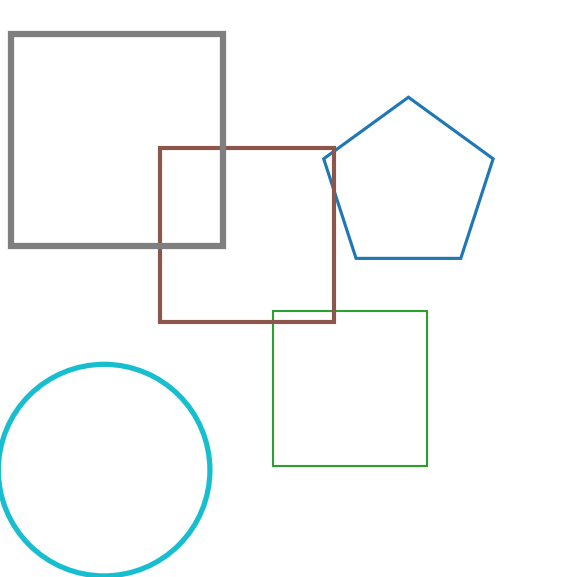[{"shape": "pentagon", "thickness": 1.5, "radius": 0.77, "center": [0.707, 0.677]}, {"shape": "square", "thickness": 1, "radius": 0.67, "center": [0.606, 0.326]}, {"shape": "square", "thickness": 2, "radius": 0.75, "center": [0.427, 0.592]}, {"shape": "square", "thickness": 3, "radius": 0.92, "center": [0.202, 0.757]}, {"shape": "circle", "thickness": 2.5, "radius": 0.92, "center": [0.18, 0.185]}]